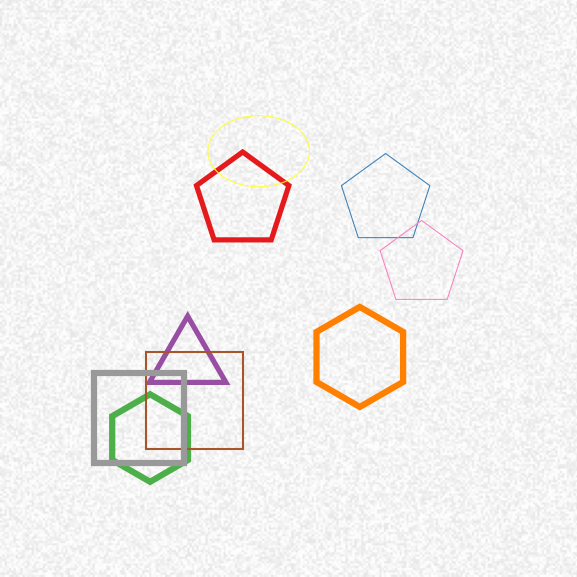[{"shape": "pentagon", "thickness": 2.5, "radius": 0.42, "center": [0.42, 0.652]}, {"shape": "pentagon", "thickness": 0.5, "radius": 0.4, "center": [0.668, 0.653]}, {"shape": "hexagon", "thickness": 3, "radius": 0.38, "center": [0.26, 0.241]}, {"shape": "triangle", "thickness": 2.5, "radius": 0.38, "center": [0.325, 0.375]}, {"shape": "hexagon", "thickness": 3, "radius": 0.43, "center": [0.623, 0.381]}, {"shape": "oval", "thickness": 0.5, "radius": 0.44, "center": [0.448, 0.737]}, {"shape": "square", "thickness": 1, "radius": 0.42, "center": [0.337, 0.305]}, {"shape": "pentagon", "thickness": 0.5, "radius": 0.38, "center": [0.73, 0.542]}, {"shape": "square", "thickness": 3, "radius": 0.39, "center": [0.24, 0.275]}]